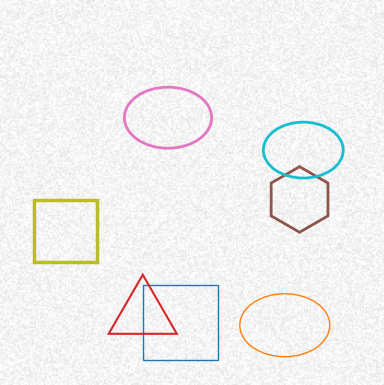[{"shape": "square", "thickness": 1, "radius": 0.49, "center": [0.468, 0.162]}, {"shape": "oval", "thickness": 1, "radius": 0.58, "center": [0.74, 0.155]}, {"shape": "triangle", "thickness": 1.5, "radius": 0.51, "center": [0.371, 0.184]}, {"shape": "hexagon", "thickness": 2, "radius": 0.43, "center": [0.778, 0.482]}, {"shape": "oval", "thickness": 2, "radius": 0.57, "center": [0.436, 0.694]}, {"shape": "square", "thickness": 2.5, "radius": 0.41, "center": [0.171, 0.4]}, {"shape": "oval", "thickness": 2, "radius": 0.52, "center": [0.788, 0.61]}]